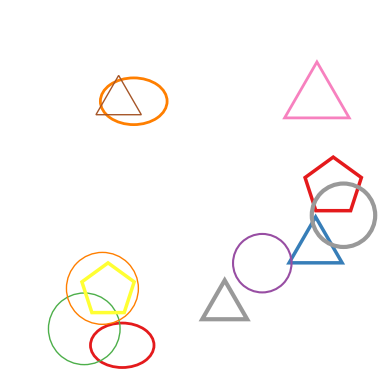[{"shape": "pentagon", "thickness": 2.5, "radius": 0.38, "center": [0.866, 0.515]}, {"shape": "oval", "thickness": 2, "radius": 0.41, "center": [0.318, 0.103]}, {"shape": "triangle", "thickness": 2.5, "radius": 0.4, "center": [0.82, 0.357]}, {"shape": "circle", "thickness": 1, "radius": 0.46, "center": [0.219, 0.146]}, {"shape": "circle", "thickness": 1.5, "radius": 0.38, "center": [0.681, 0.316]}, {"shape": "circle", "thickness": 1, "radius": 0.47, "center": [0.266, 0.251]}, {"shape": "oval", "thickness": 2, "radius": 0.43, "center": [0.347, 0.737]}, {"shape": "pentagon", "thickness": 2.5, "radius": 0.36, "center": [0.281, 0.246]}, {"shape": "triangle", "thickness": 1, "radius": 0.34, "center": [0.308, 0.736]}, {"shape": "triangle", "thickness": 2, "radius": 0.48, "center": [0.823, 0.742]}, {"shape": "circle", "thickness": 3, "radius": 0.41, "center": [0.892, 0.441]}, {"shape": "triangle", "thickness": 3, "radius": 0.34, "center": [0.584, 0.204]}]